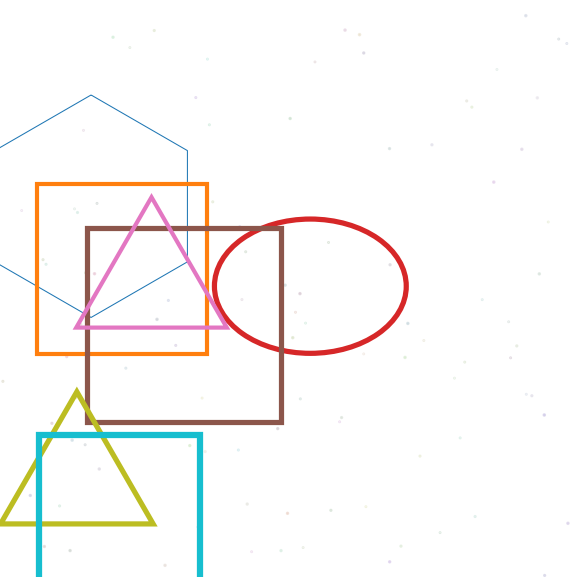[{"shape": "hexagon", "thickness": 0.5, "radius": 0.96, "center": [0.158, 0.642]}, {"shape": "square", "thickness": 2, "radius": 0.74, "center": [0.212, 0.534]}, {"shape": "oval", "thickness": 2.5, "radius": 0.83, "center": [0.537, 0.504]}, {"shape": "square", "thickness": 2.5, "radius": 0.84, "center": [0.319, 0.436]}, {"shape": "triangle", "thickness": 2, "radius": 0.75, "center": [0.262, 0.507]}, {"shape": "triangle", "thickness": 2.5, "radius": 0.76, "center": [0.133, 0.168]}, {"shape": "square", "thickness": 3, "radius": 0.69, "center": [0.207, 0.108]}]